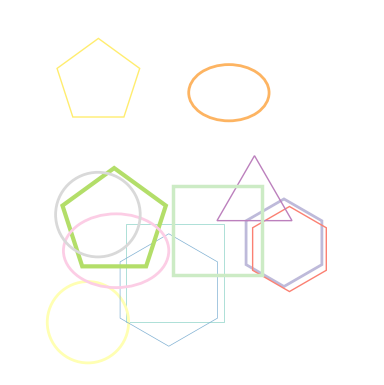[{"shape": "square", "thickness": 0.5, "radius": 0.64, "center": [0.454, 0.29]}, {"shape": "circle", "thickness": 2, "radius": 0.53, "center": [0.228, 0.163]}, {"shape": "hexagon", "thickness": 2, "radius": 0.57, "center": [0.738, 0.37]}, {"shape": "hexagon", "thickness": 1, "radius": 0.55, "center": [0.752, 0.353]}, {"shape": "hexagon", "thickness": 0.5, "radius": 0.73, "center": [0.438, 0.247]}, {"shape": "oval", "thickness": 2, "radius": 0.52, "center": [0.595, 0.759]}, {"shape": "pentagon", "thickness": 3, "radius": 0.71, "center": [0.297, 0.422]}, {"shape": "oval", "thickness": 2, "radius": 0.68, "center": [0.302, 0.349]}, {"shape": "circle", "thickness": 2, "radius": 0.55, "center": [0.254, 0.443]}, {"shape": "triangle", "thickness": 1, "radius": 0.56, "center": [0.661, 0.483]}, {"shape": "square", "thickness": 2.5, "radius": 0.58, "center": [0.566, 0.402]}, {"shape": "pentagon", "thickness": 1, "radius": 0.56, "center": [0.256, 0.787]}]